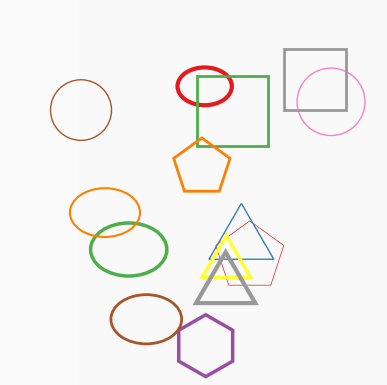[{"shape": "pentagon", "thickness": 0.5, "radius": 0.46, "center": [0.645, 0.334]}, {"shape": "oval", "thickness": 3, "radius": 0.35, "center": [0.528, 0.776]}, {"shape": "triangle", "thickness": 1, "radius": 0.48, "center": [0.623, 0.375]}, {"shape": "oval", "thickness": 2.5, "radius": 0.49, "center": [0.332, 0.352]}, {"shape": "square", "thickness": 2, "radius": 0.46, "center": [0.6, 0.712]}, {"shape": "hexagon", "thickness": 2.5, "radius": 0.4, "center": [0.531, 0.102]}, {"shape": "pentagon", "thickness": 2, "radius": 0.38, "center": [0.521, 0.565]}, {"shape": "oval", "thickness": 1.5, "radius": 0.45, "center": [0.271, 0.448]}, {"shape": "triangle", "thickness": 2.5, "radius": 0.36, "center": [0.584, 0.316]}, {"shape": "circle", "thickness": 1, "radius": 0.39, "center": [0.209, 0.714]}, {"shape": "oval", "thickness": 2, "radius": 0.46, "center": [0.378, 0.171]}, {"shape": "circle", "thickness": 1, "radius": 0.44, "center": [0.854, 0.736]}, {"shape": "square", "thickness": 2, "radius": 0.4, "center": [0.813, 0.794]}, {"shape": "triangle", "thickness": 3, "radius": 0.44, "center": [0.582, 0.257]}]